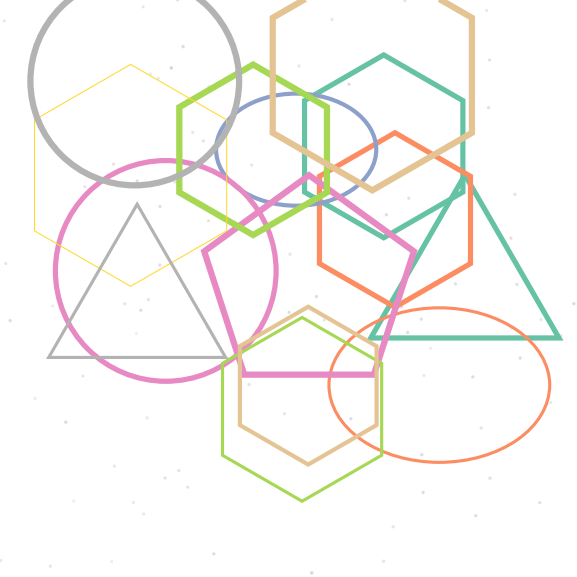[{"shape": "hexagon", "thickness": 2.5, "radius": 0.79, "center": [0.664, 0.746]}, {"shape": "triangle", "thickness": 2.5, "radius": 0.94, "center": [0.805, 0.508]}, {"shape": "oval", "thickness": 1.5, "radius": 0.96, "center": [0.761, 0.332]}, {"shape": "hexagon", "thickness": 2.5, "radius": 0.76, "center": [0.684, 0.618]}, {"shape": "oval", "thickness": 2, "radius": 0.69, "center": [0.513, 0.74]}, {"shape": "pentagon", "thickness": 3, "radius": 0.95, "center": [0.535, 0.505]}, {"shape": "circle", "thickness": 2.5, "radius": 0.96, "center": [0.287, 0.53]}, {"shape": "hexagon", "thickness": 1.5, "radius": 0.8, "center": [0.523, 0.29]}, {"shape": "hexagon", "thickness": 3, "radius": 0.74, "center": [0.438, 0.74]}, {"shape": "hexagon", "thickness": 0.5, "radius": 0.96, "center": [0.226, 0.695]}, {"shape": "hexagon", "thickness": 3, "radius": 1.0, "center": [0.645, 0.869]}, {"shape": "hexagon", "thickness": 2, "radius": 0.68, "center": [0.534, 0.331]}, {"shape": "triangle", "thickness": 1.5, "radius": 0.88, "center": [0.237, 0.469]}, {"shape": "circle", "thickness": 3, "radius": 0.9, "center": [0.233, 0.859]}]